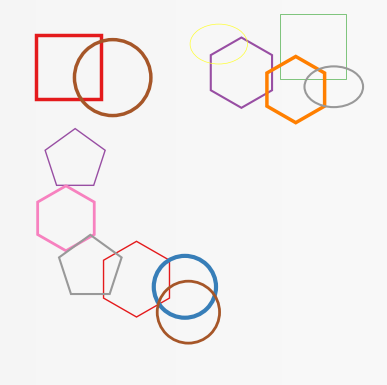[{"shape": "square", "thickness": 2.5, "radius": 0.42, "center": [0.177, 0.826]}, {"shape": "hexagon", "thickness": 1, "radius": 0.49, "center": [0.352, 0.275]}, {"shape": "circle", "thickness": 3, "radius": 0.4, "center": [0.477, 0.255]}, {"shape": "square", "thickness": 0.5, "radius": 0.42, "center": [0.807, 0.88]}, {"shape": "pentagon", "thickness": 1, "radius": 0.41, "center": [0.194, 0.585]}, {"shape": "hexagon", "thickness": 1.5, "radius": 0.46, "center": [0.623, 0.811]}, {"shape": "hexagon", "thickness": 2.5, "radius": 0.43, "center": [0.763, 0.767]}, {"shape": "oval", "thickness": 0.5, "radius": 0.37, "center": [0.565, 0.886]}, {"shape": "circle", "thickness": 2.5, "radius": 0.49, "center": [0.291, 0.798]}, {"shape": "circle", "thickness": 2, "radius": 0.4, "center": [0.486, 0.189]}, {"shape": "hexagon", "thickness": 2, "radius": 0.42, "center": [0.17, 0.433]}, {"shape": "oval", "thickness": 1.5, "radius": 0.38, "center": [0.861, 0.775]}, {"shape": "pentagon", "thickness": 1.5, "radius": 0.42, "center": [0.233, 0.305]}]